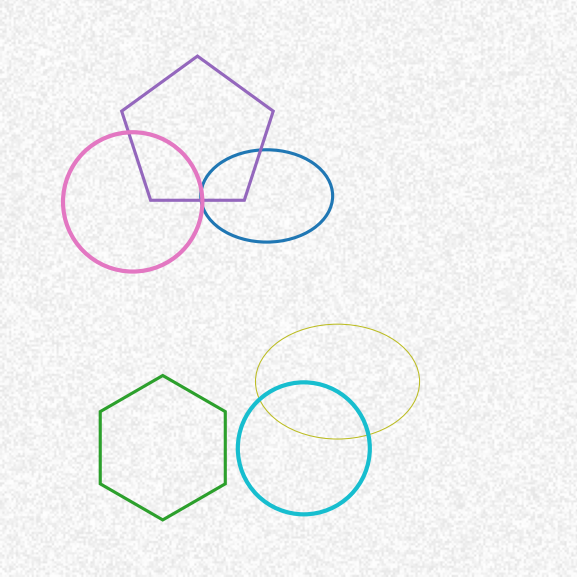[{"shape": "oval", "thickness": 1.5, "radius": 0.57, "center": [0.462, 0.66]}, {"shape": "hexagon", "thickness": 1.5, "radius": 0.63, "center": [0.282, 0.224]}, {"shape": "pentagon", "thickness": 1.5, "radius": 0.69, "center": [0.342, 0.764]}, {"shape": "circle", "thickness": 2, "radius": 0.6, "center": [0.23, 0.65]}, {"shape": "oval", "thickness": 0.5, "radius": 0.71, "center": [0.584, 0.338]}, {"shape": "circle", "thickness": 2, "radius": 0.57, "center": [0.526, 0.223]}]